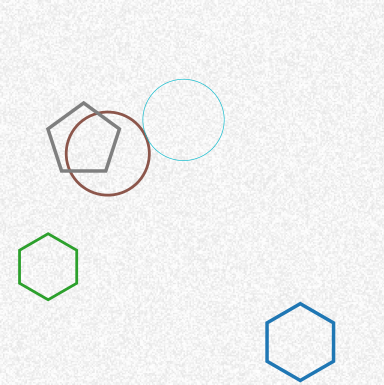[{"shape": "hexagon", "thickness": 2.5, "radius": 0.5, "center": [0.78, 0.111]}, {"shape": "hexagon", "thickness": 2, "radius": 0.43, "center": [0.125, 0.307]}, {"shape": "circle", "thickness": 2, "radius": 0.54, "center": [0.28, 0.601]}, {"shape": "pentagon", "thickness": 2.5, "radius": 0.49, "center": [0.217, 0.635]}, {"shape": "circle", "thickness": 0.5, "radius": 0.53, "center": [0.477, 0.689]}]